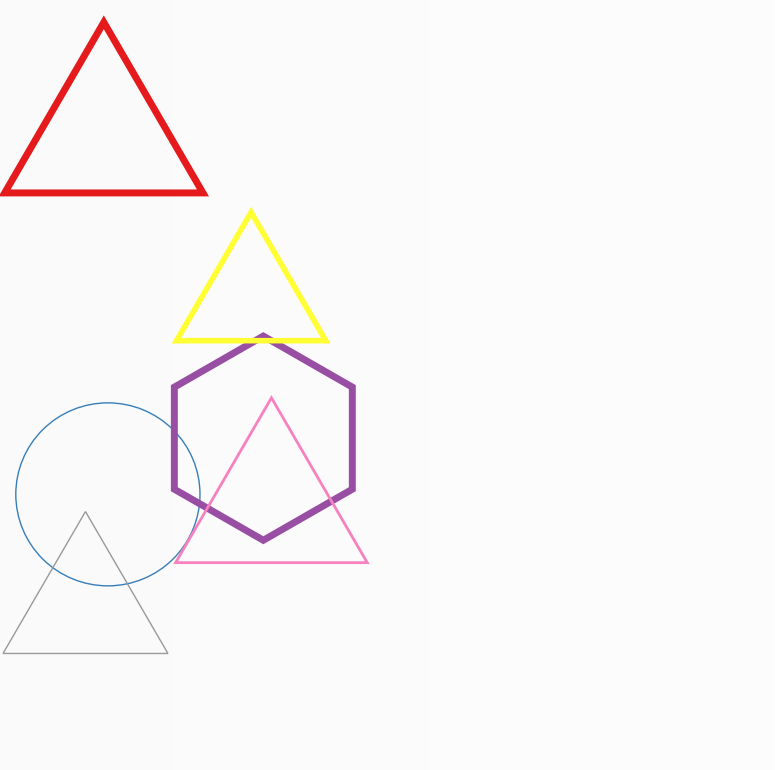[{"shape": "triangle", "thickness": 2.5, "radius": 0.74, "center": [0.134, 0.823]}, {"shape": "circle", "thickness": 0.5, "radius": 0.59, "center": [0.139, 0.358]}, {"shape": "hexagon", "thickness": 2.5, "radius": 0.66, "center": [0.34, 0.431]}, {"shape": "triangle", "thickness": 2, "radius": 0.56, "center": [0.324, 0.613]}, {"shape": "triangle", "thickness": 1, "radius": 0.71, "center": [0.35, 0.341]}, {"shape": "triangle", "thickness": 0.5, "radius": 0.61, "center": [0.11, 0.213]}]